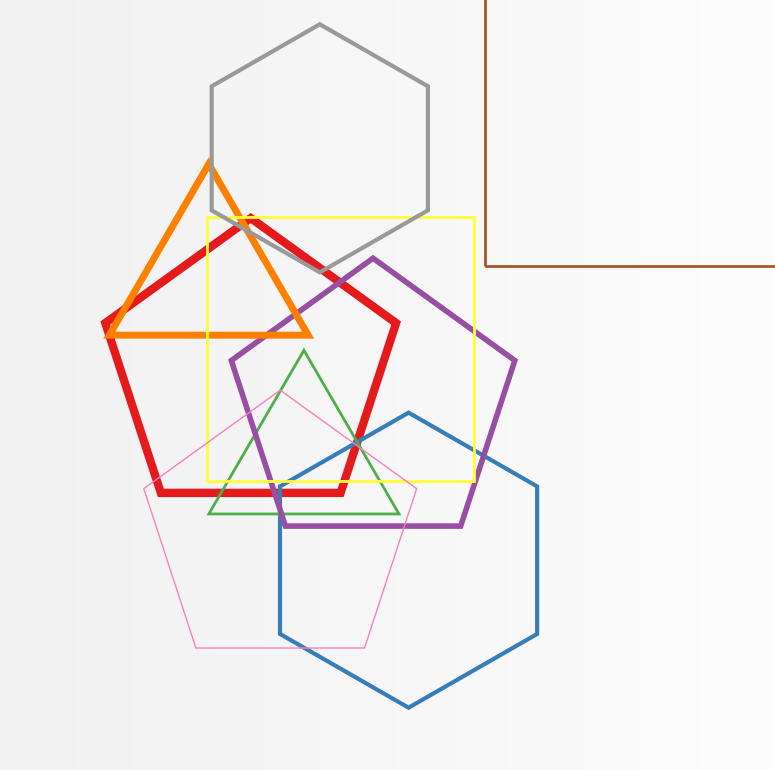[{"shape": "pentagon", "thickness": 3, "radius": 0.99, "center": [0.324, 0.519]}, {"shape": "hexagon", "thickness": 1.5, "radius": 0.96, "center": [0.527, 0.273]}, {"shape": "triangle", "thickness": 1, "radius": 0.71, "center": [0.392, 0.403]}, {"shape": "pentagon", "thickness": 2, "radius": 0.96, "center": [0.481, 0.472]}, {"shape": "triangle", "thickness": 2.5, "radius": 0.74, "center": [0.269, 0.639]}, {"shape": "square", "thickness": 1, "radius": 0.86, "center": [0.439, 0.547]}, {"shape": "square", "thickness": 1, "radius": 0.97, "center": [0.821, 0.849]}, {"shape": "pentagon", "thickness": 0.5, "radius": 0.93, "center": [0.362, 0.308]}, {"shape": "hexagon", "thickness": 1.5, "radius": 0.81, "center": [0.413, 0.807]}]